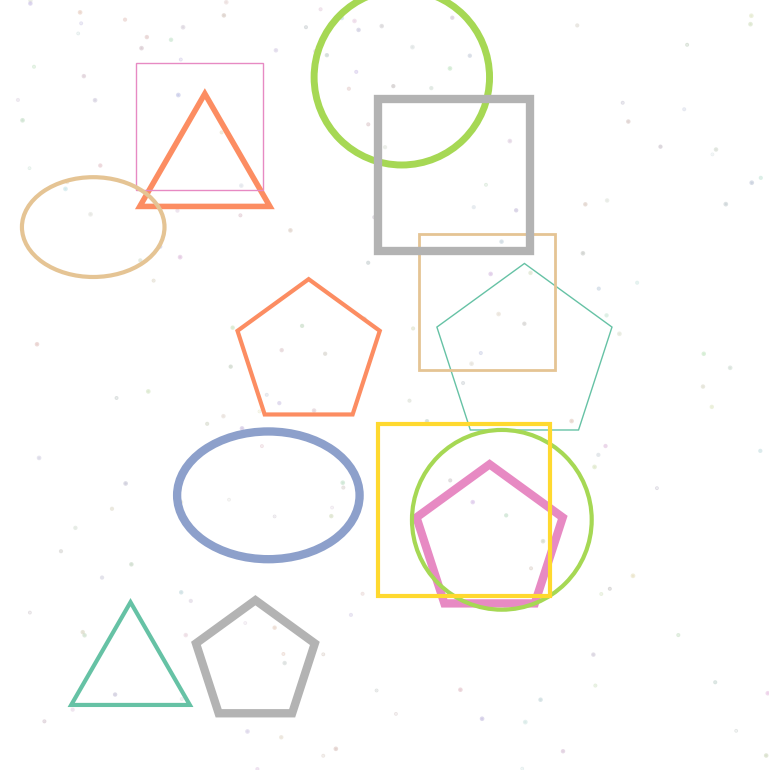[{"shape": "triangle", "thickness": 1.5, "radius": 0.44, "center": [0.17, 0.129]}, {"shape": "pentagon", "thickness": 0.5, "radius": 0.6, "center": [0.681, 0.538]}, {"shape": "pentagon", "thickness": 1.5, "radius": 0.49, "center": [0.401, 0.54]}, {"shape": "triangle", "thickness": 2, "radius": 0.49, "center": [0.266, 0.781]}, {"shape": "oval", "thickness": 3, "radius": 0.59, "center": [0.349, 0.357]}, {"shape": "pentagon", "thickness": 3, "radius": 0.5, "center": [0.636, 0.297]}, {"shape": "square", "thickness": 0.5, "radius": 0.41, "center": [0.259, 0.836]}, {"shape": "circle", "thickness": 1.5, "radius": 0.58, "center": [0.652, 0.325]}, {"shape": "circle", "thickness": 2.5, "radius": 0.57, "center": [0.522, 0.9]}, {"shape": "square", "thickness": 1.5, "radius": 0.56, "center": [0.602, 0.338]}, {"shape": "square", "thickness": 1, "radius": 0.44, "center": [0.633, 0.608]}, {"shape": "oval", "thickness": 1.5, "radius": 0.46, "center": [0.121, 0.705]}, {"shape": "square", "thickness": 3, "radius": 0.5, "center": [0.589, 0.773]}, {"shape": "pentagon", "thickness": 3, "radius": 0.41, "center": [0.332, 0.139]}]